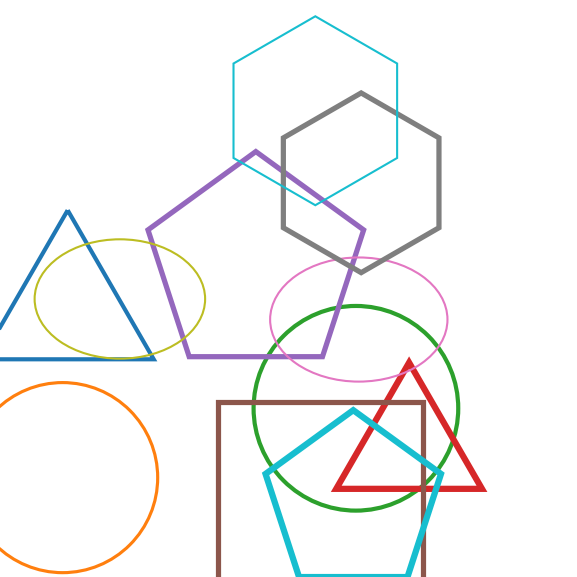[{"shape": "triangle", "thickness": 2, "radius": 0.86, "center": [0.117, 0.463]}, {"shape": "circle", "thickness": 1.5, "radius": 0.82, "center": [0.108, 0.172]}, {"shape": "circle", "thickness": 2, "radius": 0.89, "center": [0.616, 0.292]}, {"shape": "triangle", "thickness": 3, "radius": 0.73, "center": [0.708, 0.226]}, {"shape": "pentagon", "thickness": 2.5, "radius": 0.98, "center": [0.443, 0.54]}, {"shape": "square", "thickness": 2.5, "radius": 0.88, "center": [0.555, 0.126]}, {"shape": "oval", "thickness": 1, "radius": 0.77, "center": [0.621, 0.446]}, {"shape": "hexagon", "thickness": 2.5, "radius": 0.78, "center": [0.625, 0.683]}, {"shape": "oval", "thickness": 1, "radius": 0.74, "center": [0.208, 0.481]}, {"shape": "hexagon", "thickness": 1, "radius": 0.82, "center": [0.546, 0.807]}, {"shape": "pentagon", "thickness": 3, "radius": 0.8, "center": [0.612, 0.129]}]